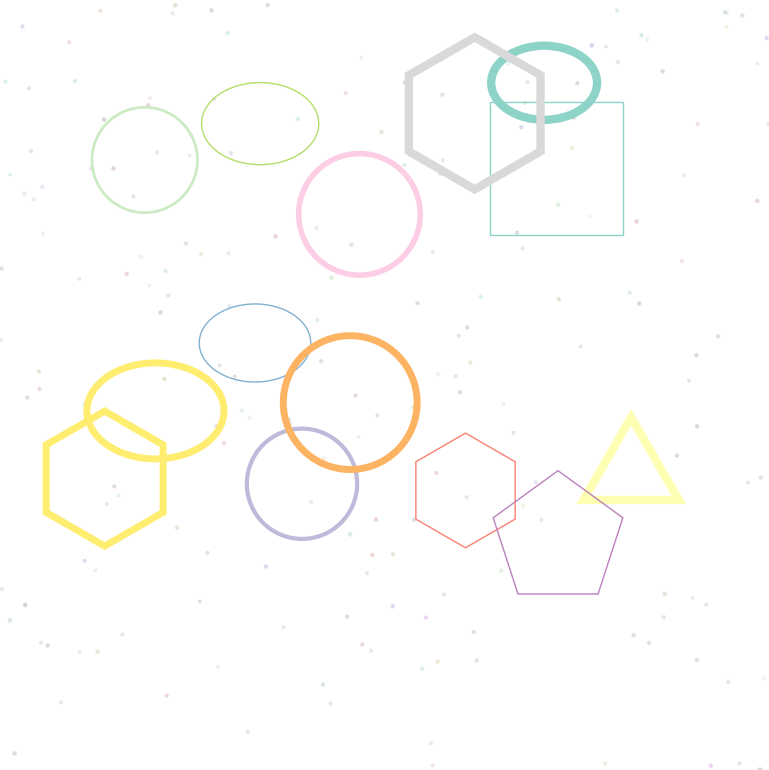[{"shape": "square", "thickness": 0.5, "radius": 0.43, "center": [0.722, 0.781]}, {"shape": "oval", "thickness": 3, "radius": 0.34, "center": [0.707, 0.893]}, {"shape": "triangle", "thickness": 3, "radius": 0.36, "center": [0.82, 0.386]}, {"shape": "circle", "thickness": 1.5, "radius": 0.36, "center": [0.392, 0.372]}, {"shape": "hexagon", "thickness": 0.5, "radius": 0.37, "center": [0.605, 0.363]}, {"shape": "oval", "thickness": 0.5, "radius": 0.36, "center": [0.331, 0.555]}, {"shape": "circle", "thickness": 2.5, "radius": 0.43, "center": [0.455, 0.477]}, {"shape": "oval", "thickness": 0.5, "radius": 0.38, "center": [0.338, 0.839]}, {"shape": "circle", "thickness": 2, "radius": 0.39, "center": [0.467, 0.722]}, {"shape": "hexagon", "thickness": 3, "radius": 0.49, "center": [0.616, 0.853]}, {"shape": "pentagon", "thickness": 0.5, "radius": 0.44, "center": [0.725, 0.3]}, {"shape": "circle", "thickness": 1, "radius": 0.34, "center": [0.188, 0.792]}, {"shape": "oval", "thickness": 2.5, "radius": 0.45, "center": [0.202, 0.466]}, {"shape": "hexagon", "thickness": 2.5, "radius": 0.44, "center": [0.136, 0.378]}]